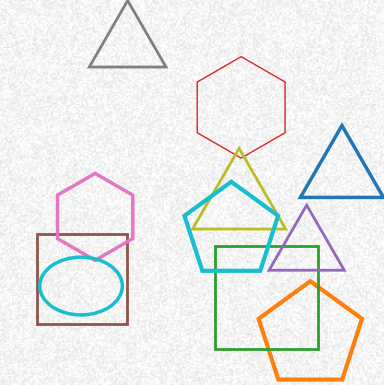[{"shape": "triangle", "thickness": 2.5, "radius": 0.62, "center": [0.888, 0.549]}, {"shape": "pentagon", "thickness": 3, "radius": 0.71, "center": [0.806, 0.128]}, {"shape": "square", "thickness": 2, "radius": 0.67, "center": [0.691, 0.227]}, {"shape": "hexagon", "thickness": 1, "radius": 0.66, "center": [0.626, 0.721]}, {"shape": "triangle", "thickness": 2, "radius": 0.56, "center": [0.797, 0.354]}, {"shape": "square", "thickness": 2, "radius": 0.59, "center": [0.213, 0.275]}, {"shape": "hexagon", "thickness": 2.5, "radius": 0.56, "center": [0.247, 0.437]}, {"shape": "triangle", "thickness": 2, "radius": 0.58, "center": [0.332, 0.883]}, {"shape": "triangle", "thickness": 2, "radius": 0.7, "center": [0.621, 0.475]}, {"shape": "oval", "thickness": 2.5, "radius": 0.54, "center": [0.21, 0.257]}, {"shape": "pentagon", "thickness": 3, "radius": 0.64, "center": [0.601, 0.4]}]